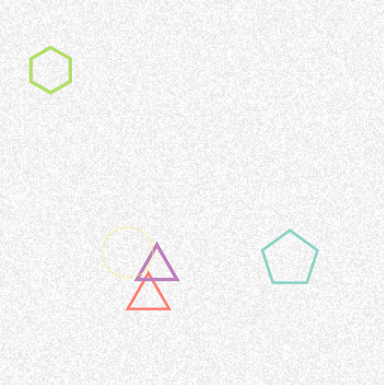[{"shape": "pentagon", "thickness": 2, "radius": 0.38, "center": [0.753, 0.326]}, {"shape": "triangle", "thickness": 2, "radius": 0.31, "center": [0.385, 0.229]}, {"shape": "hexagon", "thickness": 2.5, "radius": 0.29, "center": [0.131, 0.818]}, {"shape": "triangle", "thickness": 2.5, "radius": 0.3, "center": [0.408, 0.304]}, {"shape": "circle", "thickness": 0.5, "radius": 0.33, "center": [0.332, 0.344]}]